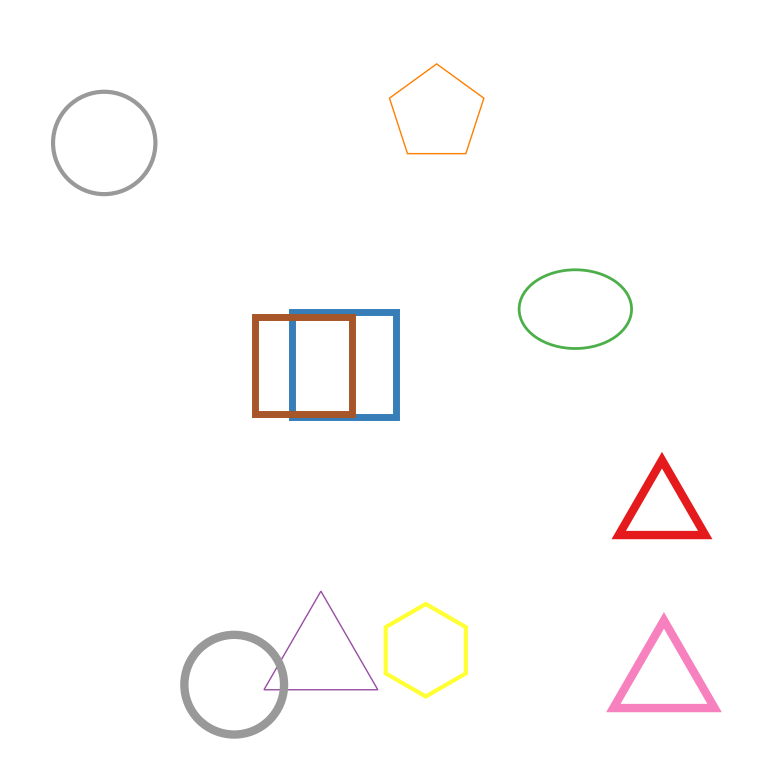[{"shape": "triangle", "thickness": 3, "radius": 0.32, "center": [0.86, 0.338]}, {"shape": "square", "thickness": 2.5, "radius": 0.34, "center": [0.447, 0.526]}, {"shape": "oval", "thickness": 1, "radius": 0.37, "center": [0.747, 0.599]}, {"shape": "triangle", "thickness": 0.5, "radius": 0.43, "center": [0.417, 0.147]}, {"shape": "pentagon", "thickness": 0.5, "radius": 0.32, "center": [0.567, 0.853]}, {"shape": "hexagon", "thickness": 1.5, "radius": 0.3, "center": [0.553, 0.156]}, {"shape": "square", "thickness": 2.5, "radius": 0.32, "center": [0.394, 0.525]}, {"shape": "triangle", "thickness": 3, "radius": 0.38, "center": [0.862, 0.118]}, {"shape": "circle", "thickness": 1.5, "radius": 0.33, "center": [0.135, 0.814]}, {"shape": "circle", "thickness": 3, "radius": 0.32, "center": [0.304, 0.111]}]